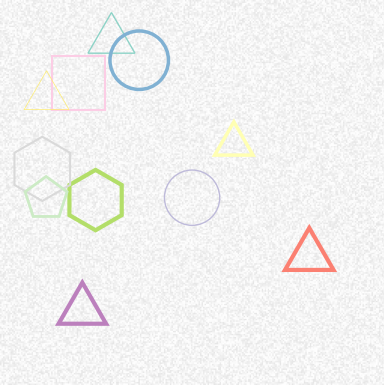[{"shape": "triangle", "thickness": 1, "radius": 0.35, "center": [0.29, 0.897]}, {"shape": "triangle", "thickness": 2.5, "radius": 0.29, "center": [0.607, 0.626]}, {"shape": "circle", "thickness": 1, "radius": 0.36, "center": [0.499, 0.487]}, {"shape": "triangle", "thickness": 3, "radius": 0.36, "center": [0.803, 0.335]}, {"shape": "circle", "thickness": 2.5, "radius": 0.38, "center": [0.362, 0.844]}, {"shape": "hexagon", "thickness": 3, "radius": 0.39, "center": [0.248, 0.48]}, {"shape": "square", "thickness": 1.5, "radius": 0.35, "center": [0.204, 0.784]}, {"shape": "hexagon", "thickness": 1.5, "radius": 0.42, "center": [0.11, 0.561]}, {"shape": "triangle", "thickness": 3, "radius": 0.36, "center": [0.214, 0.195]}, {"shape": "pentagon", "thickness": 2, "radius": 0.29, "center": [0.12, 0.484]}, {"shape": "triangle", "thickness": 0.5, "radius": 0.34, "center": [0.121, 0.749]}]